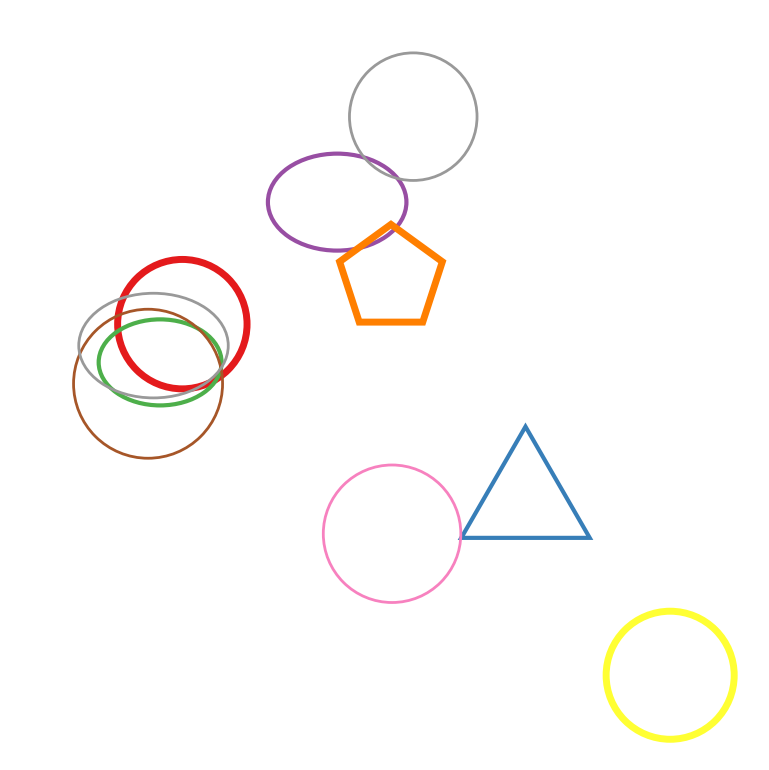[{"shape": "circle", "thickness": 2.5, "radius": 0.42, "center": [0.237, 0.579]}, {"shape": "triangle", "thickness": 1.5, "radius": 0.48, "center": [0.682, 0.35]}, {"shape": "oval", "thickness": 1.5, "radius": 0.4, "center": [0.208, 0.529]}, {"shape": "oval", "thickness": 1.5, "radius": 0.45, "center": [0.438, 0.738]}, {"shape": "pentagon", "thickness": 2.5, "radius": 0.35, "center": [0.508, 0.638]}, {"shape": "circle", "thickness": 2.5, "radius": 0.42, "center": [0.87, 0.123]}, {"shape": "circle", "thickness": 1, "radius": 0.48, "center": [0.192, 0.502]}, {"shape": "circle", "thickness": 1, "radius": 0.45, "center": [0.509, 0.307]}, {"shape": "circle", "thickness": 1, "radius": 0.41, "center": [0.537, 0.848]}, {"shape": "oval", "thickness": 1, "radius": 0.49, "center": [0.199, 0.551]}]